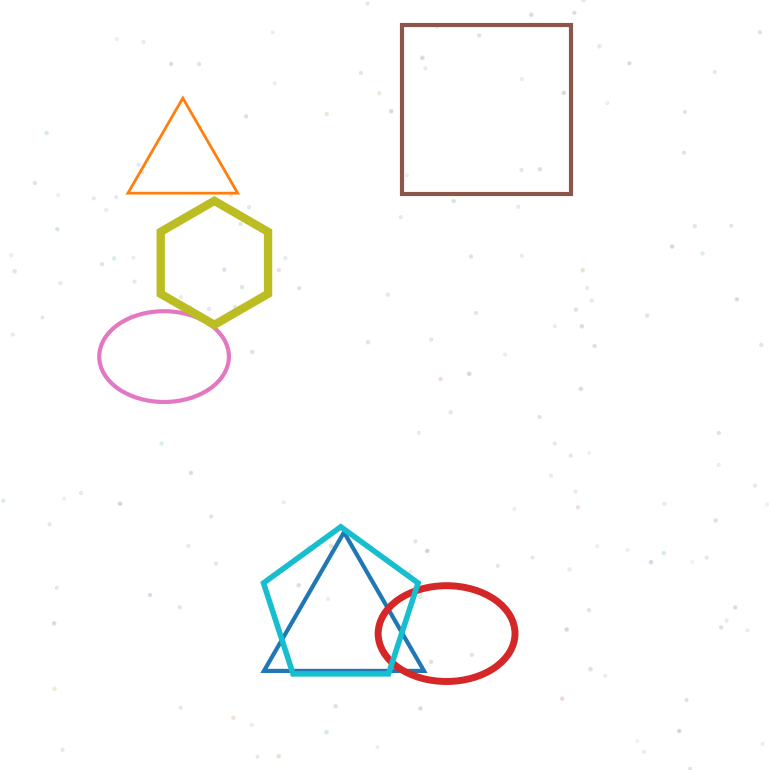[{"shape": "triangle", "thickness": 1.5, "radius": 0.6, "center": [0.447, 0.189]}, {"shape": "triangle", "thickness": 1, "radius": 0.41, "center": [0.237, 0.79]}, {"shape": "oval", "thickness": 2.5, "radius": 0.44, "center": [0.58, 0.177]}, {"shape": "square", "thickness": 1.5, "radius": 0.55, "center": [0.632, 0.858]}, {"shape": "oval", "thickness": 1.5, "radius": 0.42, "center": [0.213, 0.537]}, {"shape": "hexagon", "thickness": 3, "radius": 0.4, "center": [0.278, 0.659]}, {"shape": "pentagon", "thickness": 2, "radius": 0.53, "center": [0.443, 0.21]}]